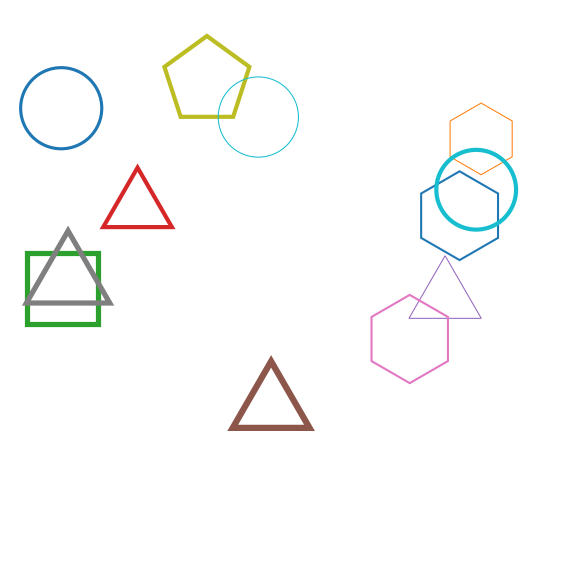[{"shape": "hexagon", "thickness": 1, "radius": 0.38, "center": [0.796, 0.626]}, {"shape": "circle", "thickness": 1.5, "radius": 0.35, "center": [0.106, 0.812]}, {"shape": "hexagon", "thickness": 0.5, "radius": 0.31, "center": [0.833, 0.759]}, {"shape": "square", "thickness": 2.5, "radius": 0.31, "center": [0.108, 0.499]}, {"shape": "triangle", "thickness": 2, "radius": 0.34, "center": [0.238, 0.64]}, {"shape": "triangle", "thickness": 0.5, "radius": 0.36, "center": [0.771, 0.484]}, {"shape": "triangle", "thickness": 3, "radius": 0.38, "center": [0.469, 0.297]}, {"shape": "hexagon", "thickness": 1, "radius": 0.38, "center": [0.709, 0.412]}, {"shape": "triangle", "thickness": 2.5, "radius": 0.42, "center": [0.118, 0.516]}, {"shape": "pentagon", "thickness": 2, "radius": 0.39, "center": [0.358, 0.859]}, {"shape": "circle", "thickness": 0.5, "radius": 0.35, "center": [0.447, 0.796]}, {"shape": "circle", "thickness": 2, "radius": 0.35, "center": [0.825, 0.671]}]